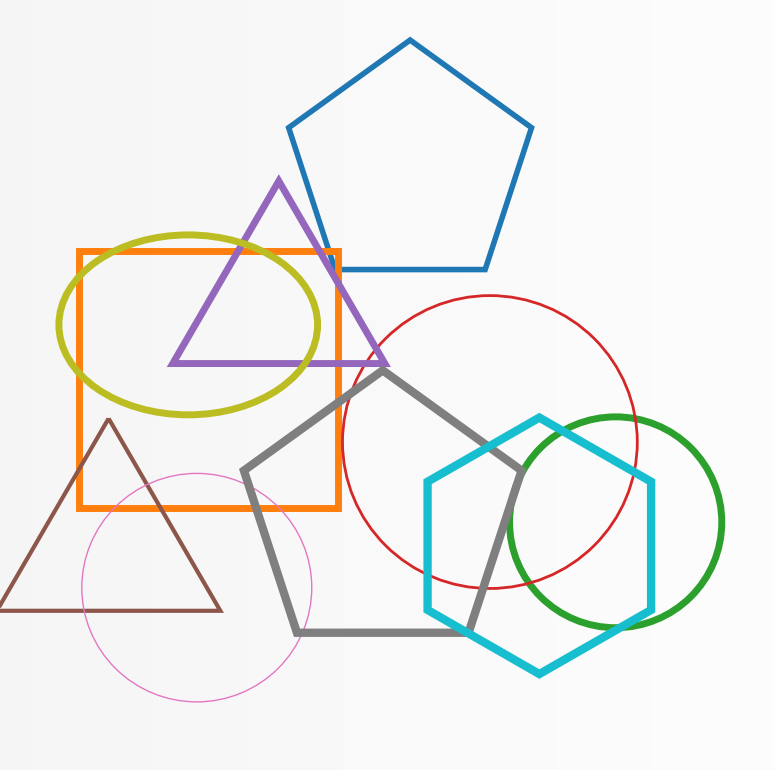[{"shape": "pentagon", "thickness": 2, "radius": 0.82, "center": [0.529, 0.783]}, {"shape": "square", "thickness": 2.5, "radius": 0.83, "center": [0.269, 0.507]}, {"shape": "circle", "thickness": 2.5, "radius": 0.68, "center": [0.794, 0.322]}, {"shape": "circle", "thickness": 1, "radius": 0.95, "center": [0.632, 0.426]}, {"shape": "triangle", "thickness": 2.5, "radius": 0.79, "center": [0.36, 0.607]}, {"shape": "triangle", "thickness": 1.5, "radius": 0.83, "center": [0.14, 0.29]}, {"shape": "circle", "thickness": 0.5, "radius": 0.74, "center": [0.254, 0.237]}, {"shape": "pentagon", "thickness": 3, "radius": 0.94, "center": [0.494, 0.331]}, {"shape": "oval", "thickness": 2.5, "radius": 0.83, "center": [0.243, 0.578]}, {"shape": "hexagon", "thickness": 3, "radius": 0.83, "center": [0.696, 0.291]}]